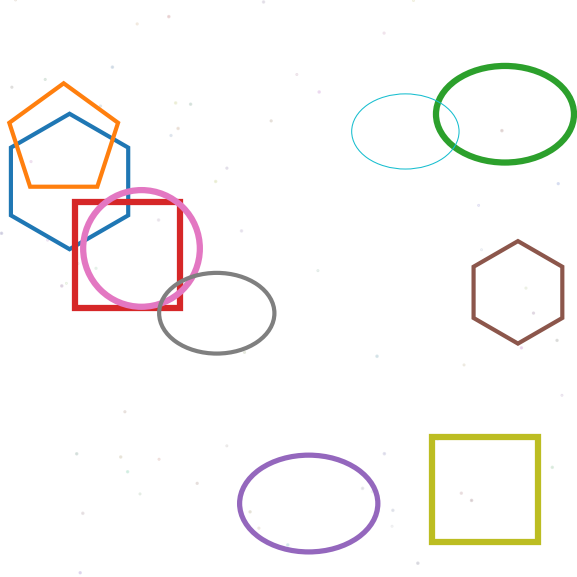[{"shape": "hexagon", "thickness": 2, "radius": 0.59, "center": [0.12, 0.685]}, {"shape": "pentagon", "thickness": 2, "radius": 0.49, "center": [0.11, 0.756]}, {"shape": "oval", "thickness": 3, "radius": 0.6, "center": [0.874, 0.801]}, {"shape": "square", "thickness": 3, "radius": 0.46, "center": [0.221, 0.557]}, {"shape": "oval", "thickness": 2.5, "radius": 0.6, "center": [0.535, 0.127]}, {"shape": "hexagon", "thickness": 2, "radius": 0.44, "center": [0.897, 0.493]}, {"shape": "circle", "thickness": 3, "radius": 0.51, "center": [0.245, 0.569]}, {"shape": "oval", "thickness": 2, "radius": 0.5, "center": [0.375, 0.457]}, {"shape": "square", "thickness": 3, "radius": 0.46, "center": [0.84, 0.152]}, {"shape": "oval", "thickness": 0.5, "radius": 0.46, "center": [0.702, 0.772]}]